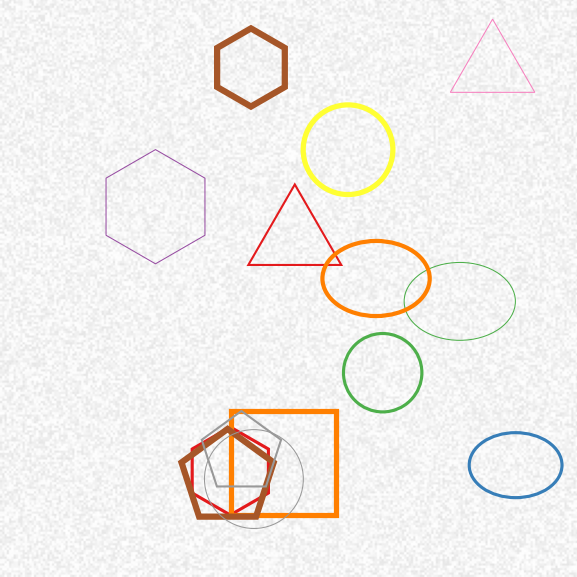[{"shape": "hexagon", "thickness": 1.5, "radius": 0.38, "center": [0.399, 0.184]}, {"shape": "triangle", "thickness": 1, "radius": 0.46, "center": [0.51, 0.587]}, {"shape": "oval", "thickness": 1.5, "radius": 0.4, "center": [0.893, 0.194]}, {"shape": "oval", "thickness": 0.5, "radius": 0.48, "center": [0.796, 0.477]}, {"shape": "circle", "thickness": 1.5, "radius": 0.34, "center": [0.663, 0.354]}, {"shape": "hexagon", "thickness": 0.5, "radius": 0.49, "center": [0.269, 0.641]}, {"shape": "square", "thickness": 2.5, "radius": 0.45, "center": [0.491, 0.198]}, {"shape": "oval", "thickness": 2, "radius": 0.46, "center": [0.651, 0.517]}, {"shape": "circle", "thickness": 2.5, "radius": 0.39, "center": [0.603, 0.74]}, {"shape": "pentagon", "thickness": 3, "radius": 0.42, "center": [0.394, 0.172]}, {"shape": "hexagon", "thickness": 3, "radius": 0.34, "center": [0.435, 0.882]}, {"shape": "triangle", "thickness": 0.5, "radius": 0.42, "center": [0.853, 0.881]}, {"shape": "circle", "thickness": 0.5, "radius": 0.43, "center": [0.44, 0.17]}, {"shape": "pentagon", "thickness": 1, "radius": 0.36, "center": [0.418, 0.215]}]